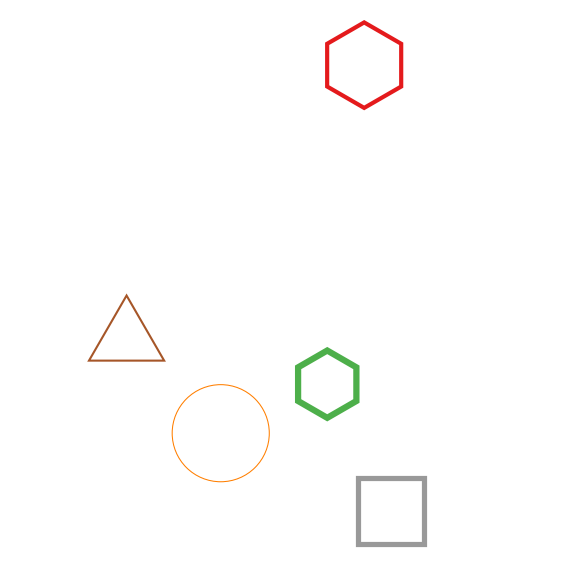[{"shape": "hexagon", "thickness": 2, "radius": 0.37, "center": [0.631, 0.886]}, {"shape": "hexagon", "thickness": 3, "radius": 0.29, "center": [0.567, 0.334]}, {"shape": "circle", "thickness": 0.5, "radius": 0.42, "center": [0.382, 0.249]}, {"shape": "triangle", "thickness": 1, "radius": 0.38, "center": [0.219, 0.412]}, {"shape": "square", "thickness": 2.5, "radius": 0.29, "center": [0.677, 0.114]}]